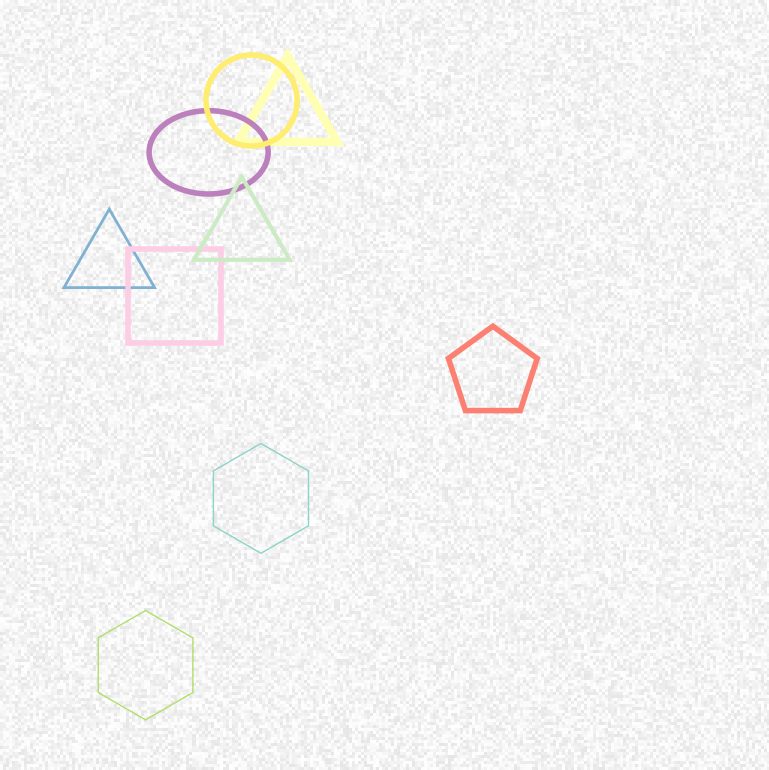[{"shape": "hexagon", "thickness": 0.5, "radius": 0.36, "center": [0.339, 0.353]}, {"shape": "triangle", "thickness": 3, "radius": 0.37, "center": [0.374, 0.853]}, {"shape": "pentagon", "thickness": 2, "radius": 0.3, "center": [0.64, 0.516]}, {"shape": "triangle", "thickness": 1, "radius": 0.34, "center": [0.142, 0.66]}, {"shape": "hexagon", "thickness": 0.5, "radius": 0.35, "center": [0.189, 0.136]}, {"shape": "square", "thickness": 2, "radius": 0.3, "center": [0.227, 0.615]}, {"shape": "oval", "thickness": 2, "radius": 0.39, "center": [0.271, 0.802]}, {"shape": "triangle", "thickness": 1.5, "radius": 0.36, "center": [0.314, 0.699]}, {"shape": "circle", "thickness": 2, "radius": 0.3, "center": [0.327, 0.87]}]